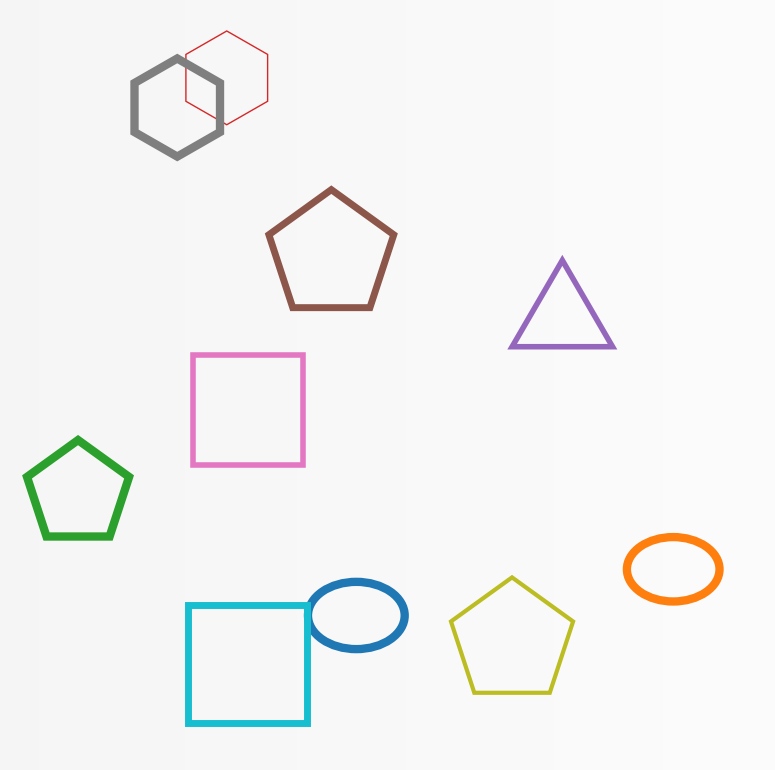[{"shape": "oval", "thickness": 3, "radius": 0.31, "center": [0.46, 0.201]}, {"shape": "oval", "thickness": 3, "radius": 0.3, "center": [0.869, 0.261]}, {"shape": "pentagon", "thickness": 3, "radius": 0.35, "center": [0.101, 0.359]}, {"shape": "hexagon", "thickness": 0.5, "radius": 0.3, "center": [0.293, 0.899]}, {"shape": "triangle", "thickness": 2, "radius": 0.37, "center": [0.726, 0.587]}, {"shape": "pentagon", "thickness": 2.5, "radius": 0.42, "center": [0.428, 0.669]}, {"shape": "square", "thickness": 2, "radius": 0.35, "center": [0.32, 0.468]}, {"shape": "hexagon", "thickness": 3, "radius": 0.32, "center": [0.229, 0.86]}, {"shape": "pentagon", "thickness": 1.5, "radius": 0.41, "center": [0.661, 0.167]}, {"shape": "square", "thickness": 2.5, "radius": 0.38, "center": [0.319, 0.138]}]